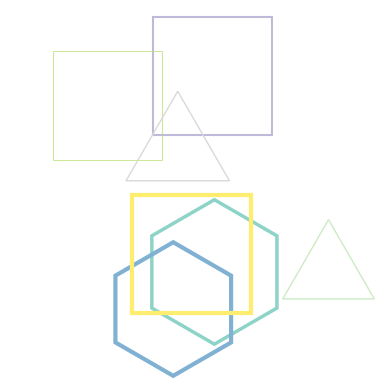[{"shape": "hexagon", "thickness": 2.5, "radius": 0.94, "center": [0.557, 0.294]}, {"shape": "square", "thickness": 1.5, "radius": 0.77, "center": [0.552, 0.802]}, {"shape": "hexagon", "thickness": 3, "radius": 0.87, "center": [0.45, 0.197]}, {"shape": "square", "thickness": 0.5, "radius": 0.71, "center": [0.279, 0.727]}, {"shape": "triangle", "thickness": 1, "radius": 0.78, "center": [0.462, 0.608]}, {"shape": "triangle", "thickness": 1, "radius": 0.69, "center": [0.853, 0.292]}, {"shape": "square", "thickness": 3, "radius": 0.77, "center": [0.497, 0.341]}]